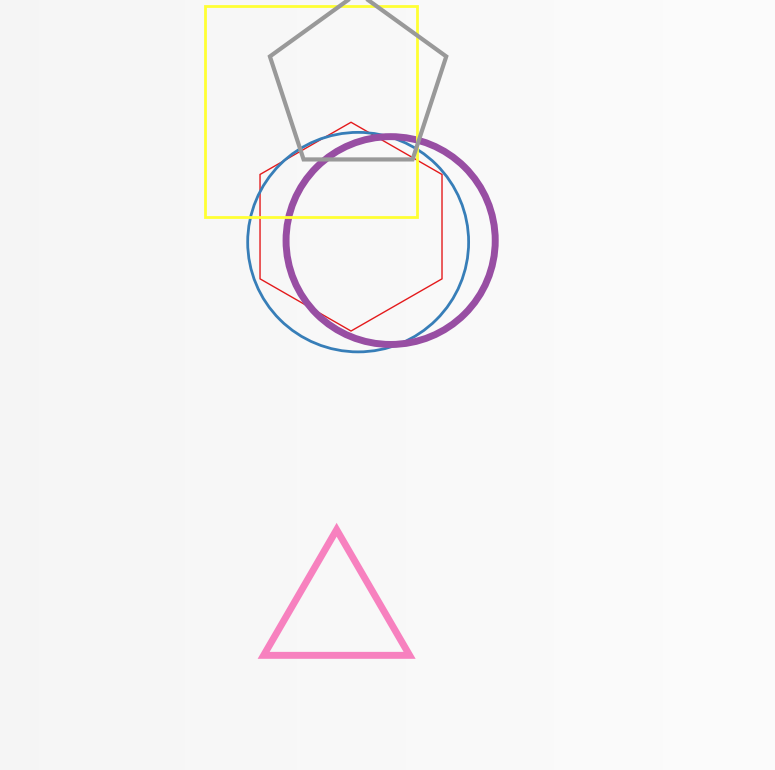[{"shape": "hexagon", "thickness": 0.5, "radius": 0.68, "center": [0.453, 0.706]}, {"shape": "circle", "thickness": 1, "radius": 0.71, "center": [0.462, 0.686]}, {"shape": "circle", "thickness": 2.5, "radius": 0.67, "center": [0.504, 0.688]}, {"shape": "square", "thickness": 1, "radius": 0.68, "center": [0.401, 0.856]}, {"shape": "triangle", "thickness": 2.5, "radius": 0.54, "center": [0.434, 0.203]}, {"shape": "pentagon", "thickness": 1.5, "radius": 0.6, "center": [0.462, 0.89]}]